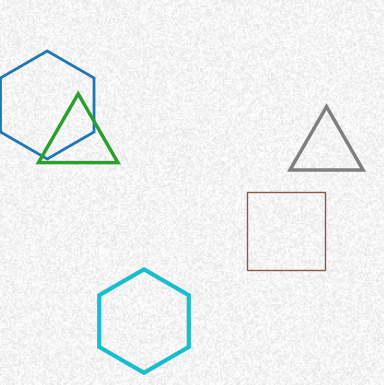[{"shape": "hexagon", "thickness": 2, "radius": 0.7, "center": [0.123, 0.727]}, {"shape": "triangle", "thickness": 2.5, "radius": 0.6, "center": [0.203, 0.637]}, {"shape": "square", "thickness": 1, "radius": 0.5, "center": [0.743, 0.401]}, {"shape": "triangle", "thickness": 2.5, "radius": 0.55, "center": [0.848, 0.613]}, {"shape": "hexagon", "thickness": 3, "radius": 0.67, "center": [0.374, 0.166]}]